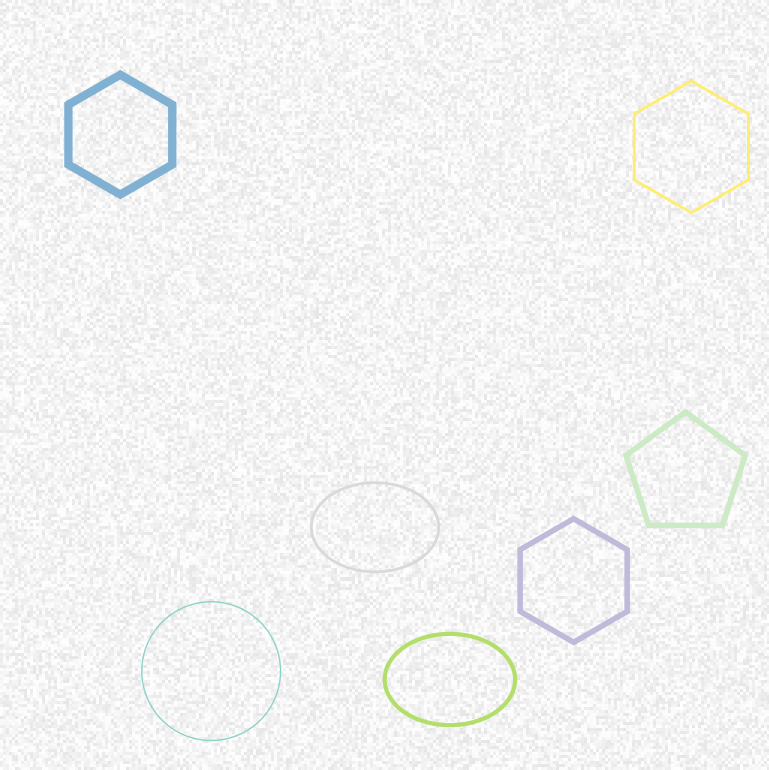[{"shape": "circle", "thickness": 0.5, "radius": 0.45, "center": [0.274, 0.128]}, {"shape": "hexagon", "thickness": 2, "radius": 0.4, "center": [0.745, 0.246]}, {"shape": "hexagon", "thickness": 3, "radius": 0.39, "center": [0.156, 0.825]}, {"shape": "oval", "thickness": 1.5, "radius": 0.42, "center": [0.584, 0.117]}, {"shape": "oval", "thickness": 1, "radius": 0.41, "center": [0.487, 0.315]}, {"shape": "pentagon", "thickness": 2, "radius": 0.41, "center": [0.89, 0.384]}, {"shape": "hexagon", "thickness": 1, "radius": 0.43, "center": [0.898, 0.809]}]